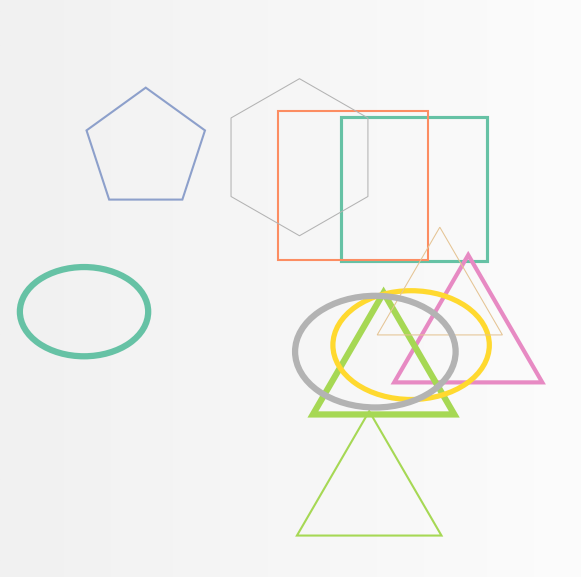[{"shape": "oval", "thickness": 3, "radius": 0.55, "center": [0.145, 0.459]}, {"shape": "square", "thickness": 1.5, "radius": 0.63, "center": [0.712, 0.672]}, {"shape": "square", "thickness": 1, "radius": 0.65, "center": [0.607, 0.678]}, {"shape": "pentagon", "thickness": 1, "radius": 0.54, "center": [0.251, 0.74]}, {"shape": "triangle", "thickness": 2, "radius": 0.74, "center": [0.806, 0.411]}, {"shape": "triangle", "thickness": 3, "radius": 0.7, "center": [0.66, 0.352]}, {"shape": "triangle", "thickness": 1, "radius": 0.72, "center": [0.635, 0.144]}, {"shape": "oval", "thickness": 2.5, "radius": 0.67, "center": [0.707, 0.402]}, {"shape": "triangle", "thickness": 0.5, "radius": 0.62, "center": [0.757, 0.481]}, {"shape": "oval", "thickness": 3, "radius": 0.69, "center": [0.646, 0.39]}, {"shape": "hexagon", "thickness": 0.5, "radius": 0.68, "center": [0.515, 0.727]}]